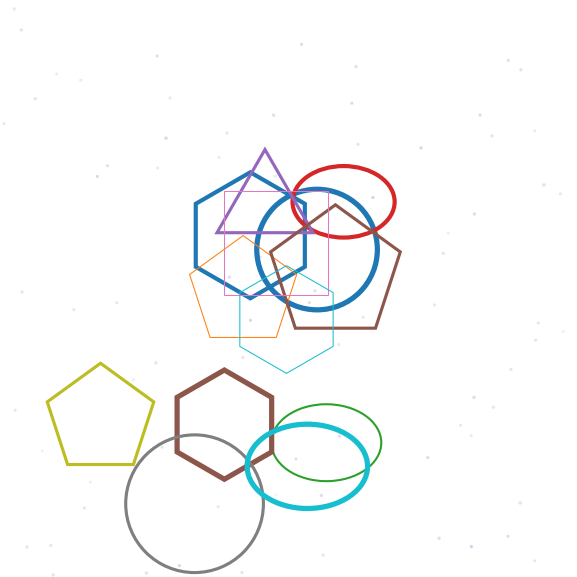[{"shape": "circle", "thickness": 2.5, "radius": 0.52, "center": [0.549, 0.567]}, {"shape": "hexagon", "thickness": 2, "radius": 0.55, "center": [0.433, 0.592]}, {"shape": "pentagon", "thickness": 0.5, "radius": 0.49, "center": [0.421, 0.494]}, {"shape": "oval", "thickness": 1, "radius": 0.48, "center": [0.565, 0.233]}, {"shape": "oval", "thickness": 2, "radius": 0.44, "center": [0.595, 0.65]}, {"shape": "triangle", "thickness": 1.5, "radius": 0.48, "center": [0.459, 0.644]}, {"shape": "hexagon", "thickness": 2.5, "radius": 0.47, "center": [0.389, 0.264]}, {"shape": "pentagon", "thickness": 1.5, "radius": 0.59, "center": [0.581, 0.526]}, {"shape": "square", "thickness": 0.5, "radius": 0.45, "center": [0.478, 0.579]}, {"shape": "circle", "thickness": 1.5, "radius": 0.6, "center": [0.337, 0.127]}, {"shape": "pentagon", "thickness": 1.5, "radius": 0.48, "center": [0.174, 0.273]}, {"shape": "hexagon", "thickness": 0.5, "radius": 0.47, "center": [0.496, 0.446]}, {"shape": "oval", "thickness": 2.5, "radius": 0.52, "center": [0.532, 0.192]}]